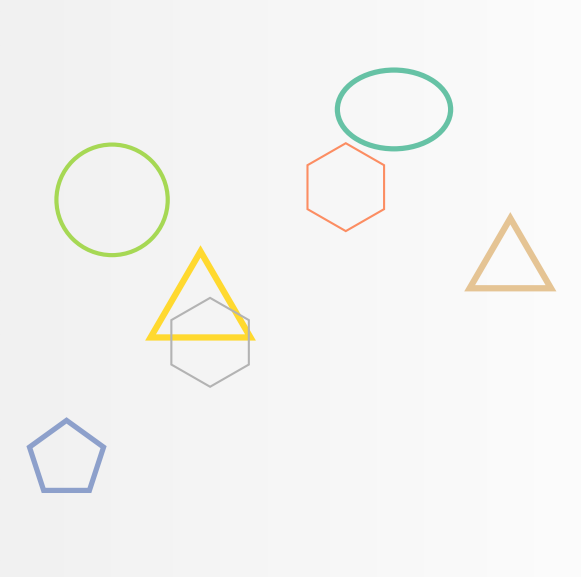[{"shape": "oval", "thickness": 2.5, "radius": 0.49, "center": [0.678, 0.81]}, {"shape": "hexagon", "thickness": 1, "radius": 0.38, "center": [0.595, 0.675]}, {"shape": "pentagon", "thickness": 2.5, "radius": 0.34, "center": [0.114, 0.204]}, {"shape": "circle", "thickness": 2, "radius": 0.48, "center": [0.193, 0.653]}, {"shape": "triangle", "thickness": 3, "radius": 0.5, "center": [0.345, 0.464]}, {"shape": "triangle", "thickness": 3, "radius": 0.4, "center": [0.878, 0.54]}, {"shape": "hexagon", "thickness": 1, "radius": 0.38, "center": [0.361, 0.406]}]